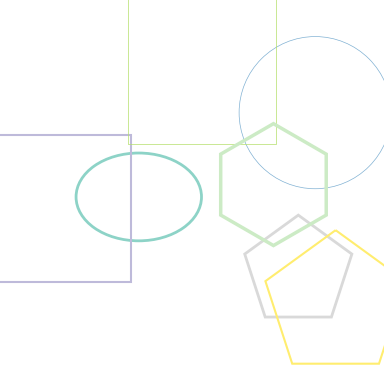[{"shape": "oval", "thickness": 2, "radius": 0.81, "center": [0.36, 0.489]}, {"shape": "square", "thickness": 1.5, "radius": 0.95, "center": [0.15, 0.458]}, {"shape": "circle", "thickness": 0.5, "radius": 0.99, "center": [0.819, 0.707]}, {"shape": "square", "thickness": 0.5, "radius": 0.96, "center": [0.524, 0.817]}, {"shape": "pentagon", "thickness": 2, "radius": 0.73, "center": [0.775, 0.295]}, {"shape": "hexagon", "thickness": 2.5, "radius": 0.79, "center": [0.71, 0.521]}, {"shape": "pentagon", "thickness": 1.5, "radius": 0.96, "center": [0.872, 0.21]}]